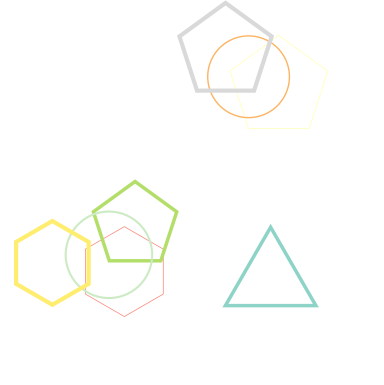[{"shape": "triangle", "thickness": 2.5, "radius": 0.68, "center": [0.703, 0.274]}, {"shape": "pentagon", "thickness": 0.5, "radius": 0.67, "center": [0.724, 0.774]}, {"shape": "hexagon", "thickness": 0.5, "radius": 0.58, "center": [0.323, 0.295]}, {"shape": "circle", "thickness": 1, "radius": 0.53, "center": [0.646, 0.801]}, {"shape": "pentagon", "thickness": 2.5, "radius": 0.57, "center": [0.351, 0.415]}, {"shape": "pentagon", "thickness": 3, "radius": 0.63, "center": [0.586, 0.866]}, {"shape": "circle", "thickness": 1.5, "radius": 0.56, "center": [0.283, 0.338]}, {"shape": "hexagon", "thickness": 3, "radius": 0.54, "center": [0.136, 0.317]}]